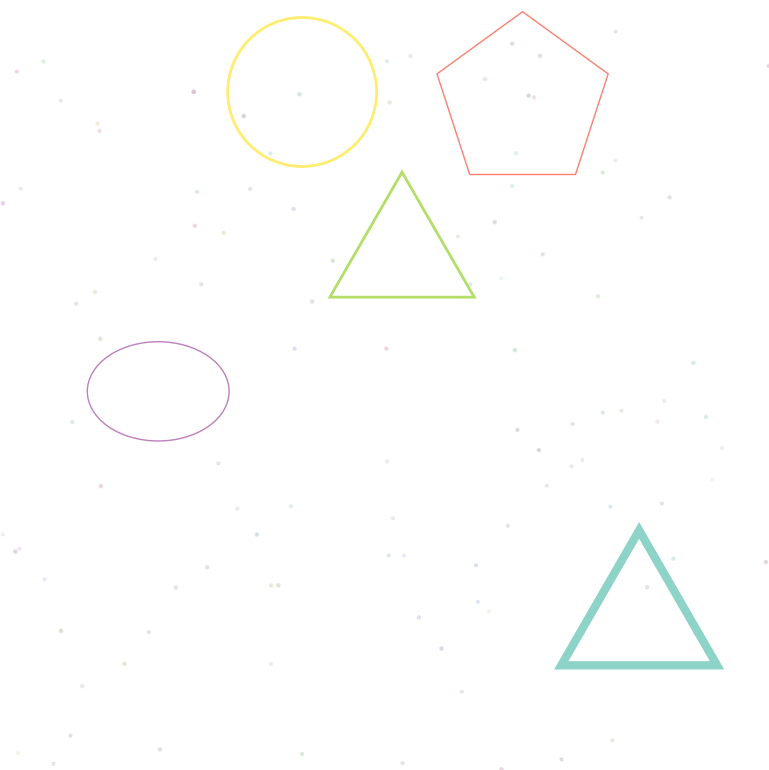[{"shape": "triangle", "thickness": 3, "radius": 0.58, "center": [0.83, 0.194]}, {"shape": "pentagon", "thickness": 0.5, "radius": 0.58, "center": [0.679, 0.868]}, {"shape": "triangle", "thickness": 1, "radius": 0.54, "center": [0.522, 0.668]}, {"shape": "oval", "thickness": 0.5, "radius": 0.46, "center": [0.205, 0.492]}, {"shape": "circle", "thickness": 1, "radius": 0.48, "center": [0.392, 0.881]}]